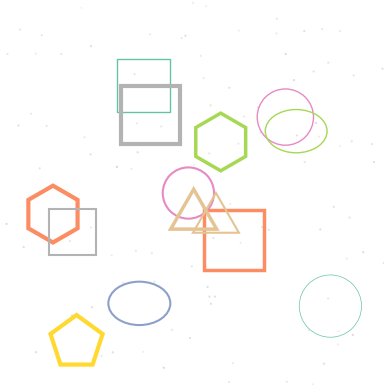[{"shape": "square", "thickness": 1, "radius": 0.34, "center": [0.372, 0.778]}, {"shape": "circle", "thickness": 0.5, "radius": 0.4, "center": [0.858, 0.205]}, {"shape": "square", "thickness": 2.5, "radius": 0.39, "center": [0.608, 0.376]}, {"shape": "hexagon", "thickness": 3, "radius": 0.37, "center": [0.138, 0.444]}, {"shape": "oval", "thickness": 1.5, "radius": 0.4, "center": [0.362, 0.212]}, {"shape": "circle", "thickness": 1, "radius": 0.37, "center": [0.741, 0.696]}, {"shape": "circle", "thickness": 1.5, "radius": 0.33, "center": [0.489, 0.499]}, {"shape": "oval", "thickness": 1, "radius": 0.4, "center": [0.769, 0.659]}, {"shape": "hexagon", "thickness": 2.5, "radius": 0.37, "center": [0.573, 0.631]}, {"shape": "pentagon", "thickness": 3, "radius": 0.36, "center": [0.199, 0.111]}, {"shape": "triangle", "thickness": 1.5, "radius": 0.34, "center": [0.561, 0.43]}, {"shape": "triangle", "thickness": 2.5, "radius": 0.35, "center": [0.503, 0.439]}, {"shape": "square", "thickness": 1.5, "radius": 0.3, "center": [0.189, 0.398]}, {"shape": "square", "thickness": 3, "radius": 0.38, "center": [0.39, 0.701]}]